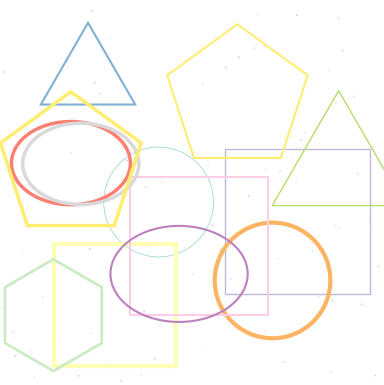[{"shape": "circle", "thickness": 0.5, "radius": 0.71, "center": [0.412, 0.475]}, {"shape": "square", "thickness": 3, "radius": 0.79, "center": [0.299, 0.208]}, {"shape": "square", "thickness": 1, "radius": 0.94, "center": [0.772, 0.425]}, {"shape": "oval", "thickness": 2.5, "radius": 0.77, "center": [0.184, 0.576]}, {"shape": "triangle", "thickness": 1.5, "radius": 0.71, "center": [0.229, 0.799]}, {"shape": "circle", "thickness": 3, "radius": 0.75, "center": [0.708, 0.272]}, {"shape": "triangle", "thickness": 1, "radius": 1.0, "center": [0.88, 0.566]}, {"shape": "square", "thickness": 1.5, "radius": 0.9, "center": [0.517, 0.362]}, {"shape": "oval", "thickness": 2.5, "radius": 0.75, "center": [0.21, 0.574]}, {"shape": "oval", "thickness": 1.5, "radius": 0.89, "center": [0.465, 0.289]}, {"shape": "hexagon", "thickness": 2, "radius": 0.73, "center": [0.139, 0.181]}, {"shape": "pentagon", "thickness": 1.5, "radius": 0.96, "center": [0.617, 0.745]}, {"shape": "pentagon", "thickness": 2.5, "radius": 0.96, "center": [0.184, 0.569]}]